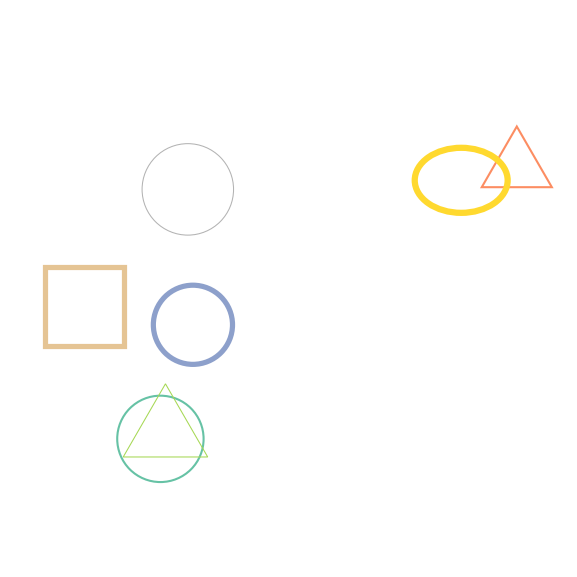[{"shape": "circle", "thickness": 1, "radius": 0.37, "center": [0.278, 0.239]}, {"shape": "triangle", "thickness": 1, "radius": 0.35, "center": [0.895, 0.71]}, {"shape": "circle", "thickness": 2.5, "radius": 0.34, "center": [0.334, 0.437]}, {"shape": "triangle", "thickness": 0.5, "radius": 0.42, "center": [0.287, 0.25]}, {"shape": "oval", "thickness": 3, "radius": 0.4, "center": [0.799, 0.687]}, {"shape": "square", "thickness": 2.5, "radius": 0.34, "center": [0.146, 0.468]}, {"shape": "circle", "thickness": 0.5, "radius": 0.4, "center": [0.325, 0.671]}]